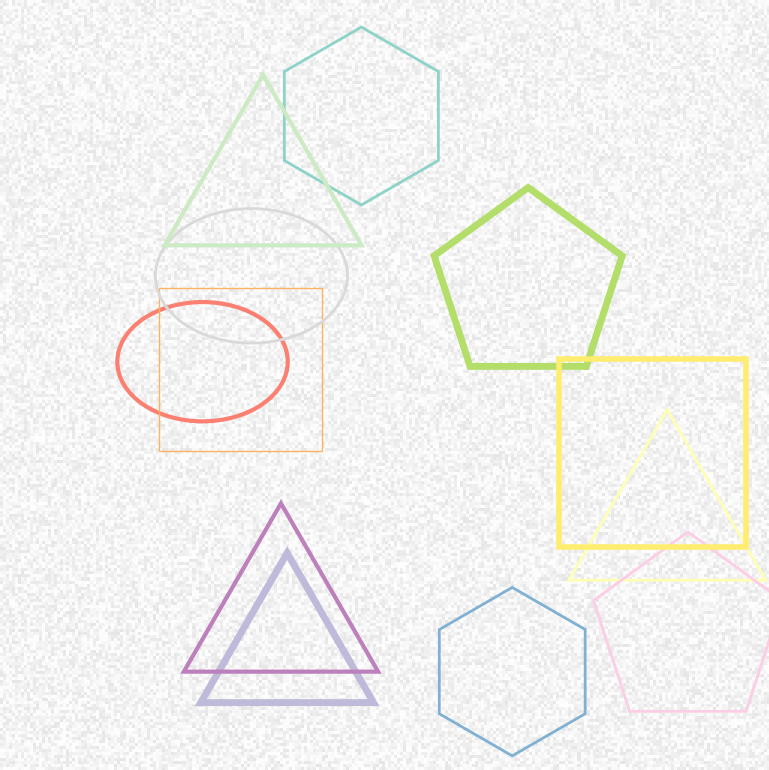[{"shape": "hexagon", "thickness": 1, "radius": 0.58, "center": [0.469, 0.849]}, {"shape": "triangle", "thickness": 1, "radius": 0.74, "center": [0.867, 0.32]}, {"shape": "triangle", "thickness": 2.5, "radius": 0.65, "center": [0.373, 0.152]}, {"shape": "oval", "thickness": 1.5, "radius": 0.55, "center": [0.263, 0.53]}, {"shape": "hexagon", "thickness": 1, "radius": 0.55, "center": [0.665, 0.128]}, {"shape": "square", "thickness": 0.5, "radius": 0.53, "center": [0.312, 0.52]}, {"shape": "pentagon", "thickness": 2.5, "radius": 0.64, "center": [0.686, 0.628]}, {"shape": "pentagon", "thickness": 1, "radius": 0.64, "center": [0.893, 0.18]}, {"shape": "oval", "thickness": 1, "radius": 0.62, "center": [0.327, 0.642]}, {"shape": "triangle", "thickness": 1.5, "radius": 0.73, "center": [0.365, 0.201]}, {"shape": "triangle", "thickness": 1.5, "radius": 0.74, "center": [0.342, 0.755]}, {"shape": "square", "thickness": 2, "radius": 0.61, "center": [0.848, 0.411]}]